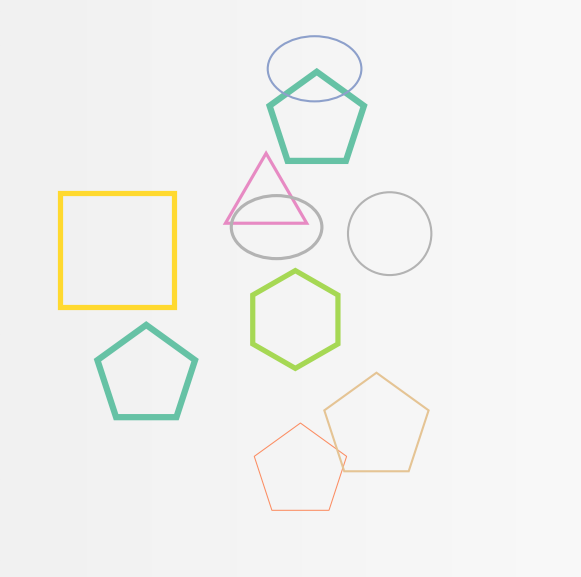[{"shape": "pentagon", "thickness": 3, "radius": 0.44, "center": [0.252, 0.348]}, {"shape": "pentagon", "thickness": 3, "radius": 0.43, "center": [0.545, 0.79]}, {"shape": "pentagon", "thickness": 0.5, "radius": 0.42, "center": [0.517, 0.183]}, {"shape": "oval", "thickness": 1, "radius": 0.4, "center": [0.541, 0.88]}, {"shape": "triangle", "thickness": 1.5, "radius": 0.4, "center": [0.458, 0.653]}, {"shape": "hexagon", "thickness": 2.5, "radius": 0.42, "center": [0.508, 0.446]}, {"shape": "square", "thickness": 2.5, "radius": 0.49, "center": [0.201, 0.566]}, {"shape": "pentagon", "thickness": 1, "radius": 0.47, "center": [0.648, 0.259]}, {"shape": "circle", "thickness": 1, "radius": 0.36, "center": [0.67, 0.595]}, {"shape": "oval", "thickness": 1.5, "radius": 0.39, "center": [0.476, 0.606]}]